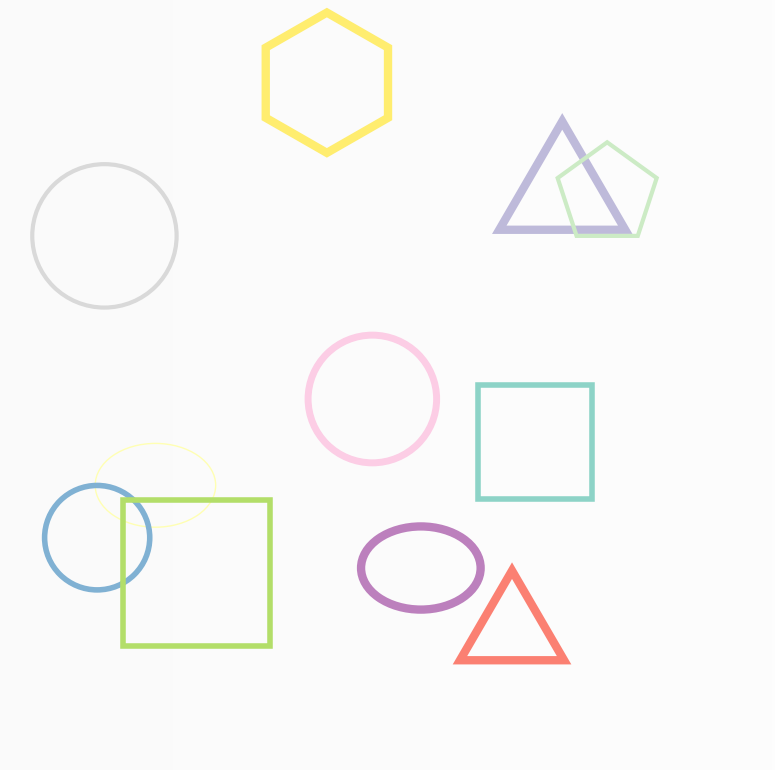[{"shape": "square", "thickness": 2, "radius": 0.37, "center": [0.691, 0.426]}, {"shape": "oval", "thickness": 0.5, "radius": 0.39, "center": [0.201, 0.37]}, {"shape": "triangle", "thickness": 3, "radius": 0.47, "center": [0.725, 0.749]}, {"shape": "triangle", "thickness": 3, "radius": 0.39, "center": [0.661, 0.181]}, {"shape": "circle", "thickness": 2, "radius": 0.34, "center": [0.125, 0.302]}, {"shape": "square", "thickness": 2, "radius": 0.48, "center": [0.253, 0.256]}, {"shape": "circle", "thickness": 2.5, "radius": 0.41, "center": [0.48, 0.482]}, {"shape": "circle", "thickness": 1.5, "radius": 0.47, "center": [0.135, 0.694]}, {"shape": "oval", "thickness": 3, "radius": 0.39, "center": [0.543, 0.262]}, {"shape": "pentagon", "thickness": 1.5, "radius": 0.34, "center": [0.783, 0.748]}, {"shape": "hexagon", "thickness": 3, "radius": 0.46, "center": [0.422, 0.893]}]